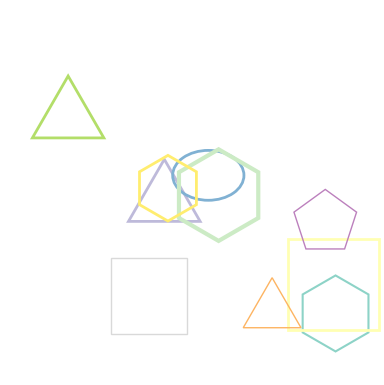[{"shape": "hexagon", "thickness": 1.5, "radius": 0.49, "center": [0.872, 0.186]}, {"shape": "square", "thickness": 2, "radius": 0.59, "center": [0.867, 0.262]}, {"shape": "triangle", "thickness": 2, "radius": 0.54, "center": [0.427, 0.479]}, {"shape": "oval", "thickness": 2, "radius": 0.46, "center": [0.541, 0.545]}, {"shape": "triangle", "thickness": 1, "radius": 0.43, "center": [0.707, 0.192]}, {"shape": "triangle", "thickness": 2, "radius": 0.54, "center": [0.177, 0.695]}, {"shape": "square", "thickness": 1, "radius": 0.49, "center": [0.388, 0.231]}, {"shape": "pentagon", "thickness": 1, "radius": 0.43, "center": [0.845, 0.423]}, {"shape": "hexagon", "thickness": 3, "radius": 0.59, "center": [0.568, 0.493]}, {"shape": "hexagon", "thickness": 2, "radius": 0.43, "center": [0.436, 0.511]}]